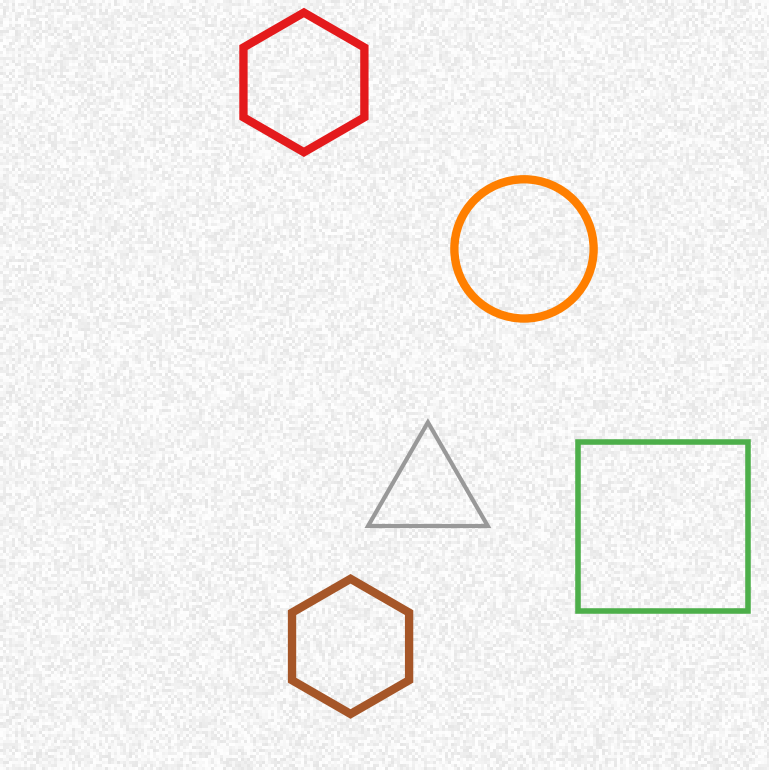[{"shape": "hexagon", "thickness": 3, "radius": 0.45, "center": [0.395, 0.893]}, {"shape": "square", "thickness": 2, "radius": 0.55, "center": [0.861, 0.316]}, {"shape": "circle", "thickness": 3, "radius": 0.45, "center": [0.681, 0.677]}, {"shape": "hexagon", "thickness": 3, "radius": 0.44, "center": [0.455, 0.161]}, {"shape": "triangle", "thickness": 1.5, "radius": 0.45, "center": [0.556, 0.362]}]